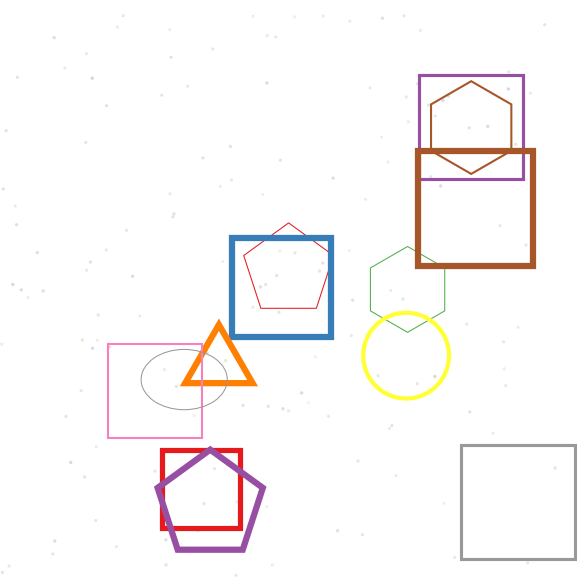[{"shape": "pentagon", "thickness": 0.5, "radius": 0.41, "center": [0.5, 0.531]}, {"shape": "square", "thickness": 2.5, "radius": 0.34, "center": [0.348, 0.152]}, {"shape": "square", "thickness": 3, "radius": 0.43, "center": [0.487, 0.501]}, {"shape": "hexagon", "thickness": 0.5, "radius": 0.37, "center": [0.706, 0.498]}, {"shape": "pentagon", "thickness": 3, "radius": 0.48, "center": [0.364, 0.125]}, {"shape": "square", "thickness": 1.5, "radius": 0.45, "center": [0.816, 0.779]}, {"shape": "triangle", "thickness": 3, "radius": 0.34, "center": [0.379, 0.369]}, {"shape": "circle", "thickness": 2, "radius": 0.37, "center": [0.703, 0.383]}, {"shape": "square", "thickness": 3, "radius": 0.5, "center": [0.824, 0.638]}, {"shape": "hexagon", "thickness": 1, "radius": 0.4, "center": [0.816, 0.778]}, {"shape": "square", "thickness": 1, "radius": 0.41, "center": [0.269, 0.322]}, {"shape": "square", "thickness": 1.5, "radius": 0.5, "center": [0.897, 0.129]}, {"shape": "oval", "thickness": 0.5, "radius": 0.37, "center": [0.319, 0.342]}]